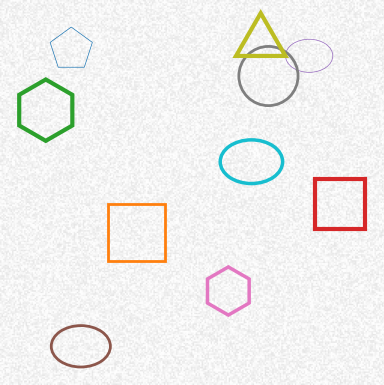[{"shape": "pentagon", "thickness": 0.5, "radius": 0.29, "center": [0.185, 0.872]}, {"shape": "square", "thickness": 2, "radius": 0.37, "center": [0.355, 0.396]}, {"shape": "hexagon", "thickness": 3, "radius": 0.4, "center": [0.119, 0.714]}, {"shape": "square", "thickness": 3, "radius": 0.33, "center": [0.884, 0.471]}, {"shape": "oval", "thickness": 0.5, "radius": 0.31, "center": [0.803, 0.855]}, {"shape": "oval", "thickness": 2, "radius": 0.38, "center": [0.21, 0.101]}, {"shape": "hexagon", "thickness": 2.5, "radius": 0.31, "center": [0.593, 0.244]}, {"shape": "circle", "thickness": 2, "radius": 0.38, "center": [0.697, 0.803]}, {"shape": "triangle", "thickness": 3, "radius": 0.37, "center": [0.677, 0.892]}, {"shape": "oval", "thickness": 2.5, "radius": 0.41, "center": [0.653, 0.58]}]